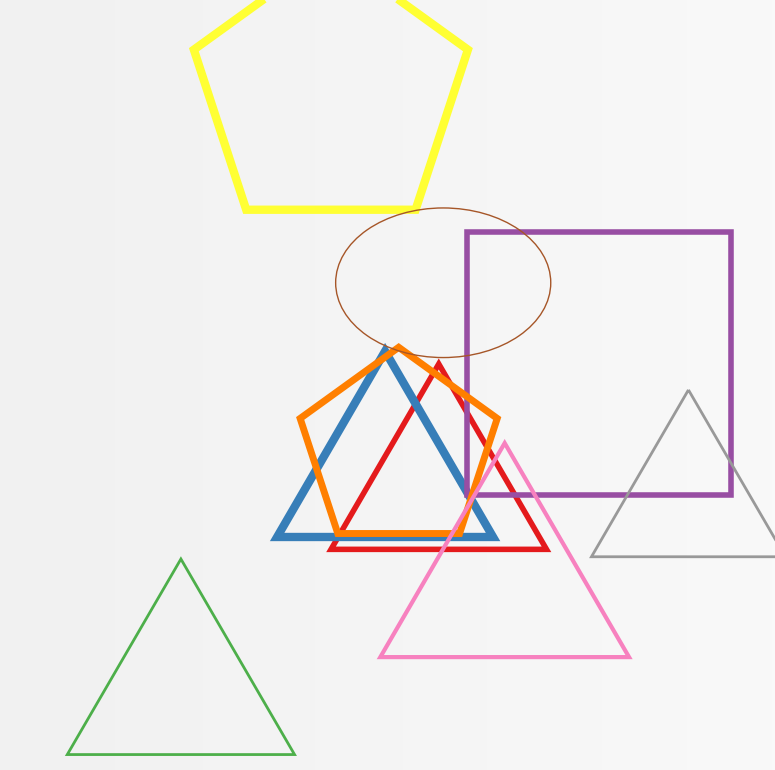[{"shape": "triangle", "thickness": 2, "radius": 0.8, "center": [0.566, 0.367]}, {"shape": "triangle", "thickness": 3, "radius": 0.8, "center": [0.497, 0.383]}, {"shape": "triangle", "thickness": 1, "radius": 0.85, "center": [0.233, 0.105]}, {"shape": "square", "thickness": 2, "radius": 0.85, "center": [0.772, 0.528]}, {"shape": "pentagon", "thickness": 2.5, "radius": 0.67, "center": [0.514, 0.415]}, {"shape": "pentagon", "thickness": 3, "radius": 0.93, "center": [0.427, 0.878]}, {"shape": "oval", "thickness": 0.5, "radius": 0.69, "center": [0.572, 0.633]}, {"shape": "triangle", "thickness": 1.5, "radius": 0.93, "center": [0.651, 0.239]}, {"shape": "triangle", "thickness": 1, "radius": 0.72, "center": [0.888, 0.349]}]